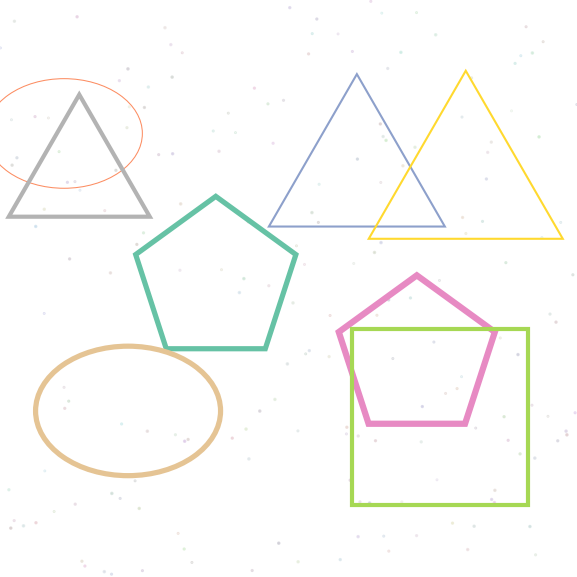[{"shape": "pentagon", "thickness": 2.5, "radius": 0.73, "center": [0.374, 0.513]}, {"shape": "oval", "thickness": 0.5, "radius": 0.68, "center": [0.111, 0.768]}, {"shape": "triangle", "thickness": 1, "radius": 0.88, "center": [0.618, 0.695]}, {"shape": "pentagon", "thickness": 3, "radius": 0.71, "center": [0.722, 0.38]}, {"shape": "square", "thickness": 2, "radius": 0.76, "center": [0.762, 0.277]}, {"shape": "triangle", "thickness": 1, "radius": 0.97, "center": [0.807, 0.683]}, {"shape": "oval", "thickness": 2.5, "radius": 0.8, "center": [0.222, 0.288]}, {"shape": "triangle", "thickness": 2, "radius": 0.7, "center": [0.137, 0.694]}]